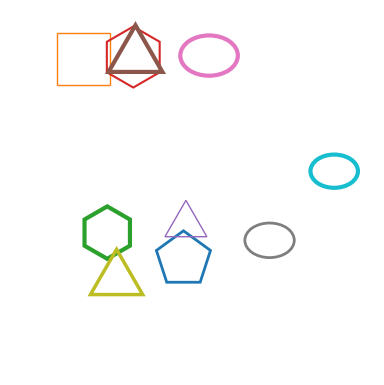[{"shape": "pentagon", "thickness": 2, "radius": 0.37, "center": [0.476, 0.327]}, {"shape": "square", "thickness": 1, "radius": 0.34, "center": [0.217, 0.846]}, {"shape": "hexagon", "thickness": 3, "radius": 0.34, "center": [0.279, 0.396]}, {"shape": "hexagon", "thickness": 1.5, "radius": 0.4, "center": [0.346, 0.852]}, {"shape": "triangle", "thickness": 1, "radius": 0.31, "center": [0.483, 0.417]}, {"shape": "triangle", "thickness": 3, "radius": 0.4, "center": [0.352, 0.854]}, {"shape": "oval", "thickness": 3, "radius": 0.37, "center": [0.543, 0.856]}, {"shape": "oval", "thickness": 2, "radius": 0.32, "center": [0.7, 0.376]}, {"shape": "triangle", "thickness": 2.5, "radius": 0.39, "center": [0.303, 0.274]}, {"shape": "oval", "thickness": 3, "radius": 0.31, "center": [0.868, 0.555]}]